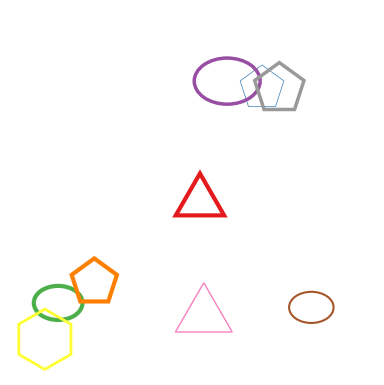[{"shape": "triangle", "thickness": 3, "radius": 0.36, "center": [0.519, 0.477]}, {"shape": "pentagon", "thickness": 0.5, "radius": 0.3, "center": [0.681, 0.771]}, {"shape": "oval", "thickness": 3, "radius": 0.32, "center": [0.151, 0.213]}, {"shape": "oval", "thickness": 2.5, "radius": 0.43, "center": [0.59, 0.789]}, {"shape": "pentagon", "thickness": 3, "radius": 0.31, "center": [0.245, 0.267]}, {"shape": "hexagon", "thickness": 2, "radius": 0.39, "center": [0.117, 0.119]}, {"shape": "oval", "thickness": 1.5, "radius": 0.29, "center": [0.809, 0.202]}, {"shape": "triangle", "thickness": 1, "radius": 0.43, "center": [0.529, 0.18]}, {"shape": "pentagon", "thickness": 2.5, "radius": 0.34, "center": [0.725, 0.77]}]